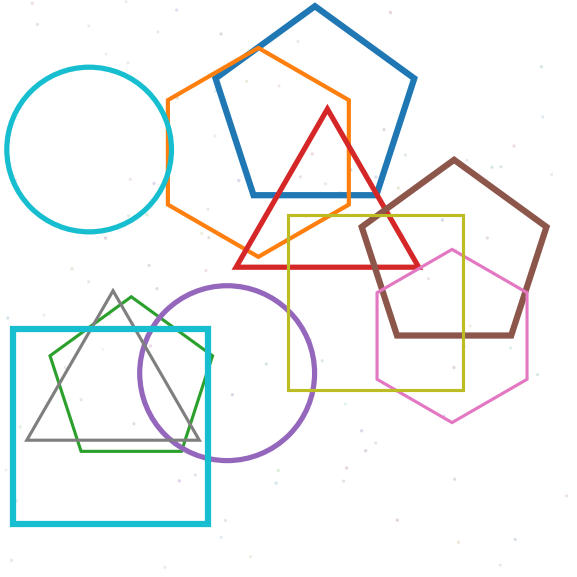[{"shape": "pentagon", "thickness": 3, "radius": 0.9, "center": [0.545, 0.807]}, {"shape": "hexagon", "thickness": 2, "radius": 0.9, "center": [0.447, 0.735]}, {"shape": "pentagon", "thickness": 1.5, "radius": 0.74, "center": [0.227, 0.337]}, {"shape": "triangle", "thickness": 2.5, "radius": 0.91, "center": [0.567, 0.628]}, {"shape": "circle", "thickness": 2.5, "radius": 0.76, "center": [0.393, 0.353]}, {"shape": "pentagon", "thickness": 3, "radius": 0.84, "center": [0.786, 0.554]}, {"shape": "hexagon", "thickness": 1.5, "radius": 0.75, "center": [0.783, 0.417]}, {"shape": "triangle", "thickness": 1.5, "radius": 0.86, "center": [0.196, 0.323]}, {"shape": "square", "thickness": 1.5, "radius": 0.76, "center": [0.649, 0.475]}, {"shape": "circle", "thickness": 2.5, "radius": 0.71, "center": [0.154, 0.74]}, {"shape": "square", "thickness": 3, "radius": 0.84, "center": [0.191, 0.261]}]